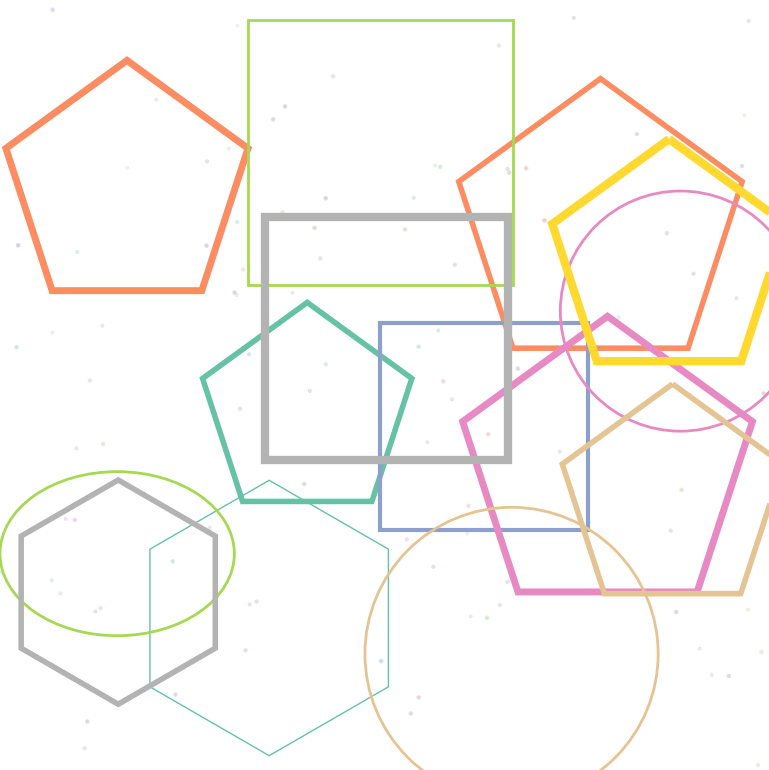[{"shape": "hexagon", "thickness": 0.5, "radius": 0.89, "center": [0.35, 0.197]}, {"shape": "pentagon", "thickness": 2, "radius": 0.71, "center": [0.399, 0.464]}, {"shape": "pentagon", "thickness": 2, "radius": 0.97, "center": [0.78, 0.704]}, {"shape": "pentagon", "thickness": 2.5, "radius": 0.83, "center": [0.165, 0.756]}, {"shape": "square", "thickness": 1.5, "radius": 0.67, "center": [0.629, 0.446]}, {"shape": "pentagon", "thickness": 2.5, "radius": 0.99, "center": [0.789, 0.391]}, {"shape": "circle", "thickness": 1, "radius": 0.78, "center": [0.884, 0.596]}, {"shape": "square", "thickness": 1, "radius": 0.86, "center": [0.494, 0.802]}, {"shape": "oval", "thickness": 1, "radius": 0.76, "center": [0.152, 0.281]}, {"shape": "pentagon", "thickness": 3, "radius": 0.8, "center": [0.869, 0.66]}, {"shape": "circle", "thickness": 1, "radius": 0.95, "center": [0.664, 0.151]}, {"shape": "pentagon", "thickness": 2, "radius": 0.75, "center": [0.873, 0.351]}, {"shape": "hexagon", "thickness": 2, "radius": 0.73, "center": [0.154, 0.231]}, {"shape": "square", "thickness": 3, "radius": 0.79, "center": [0.502, 0.561]}]